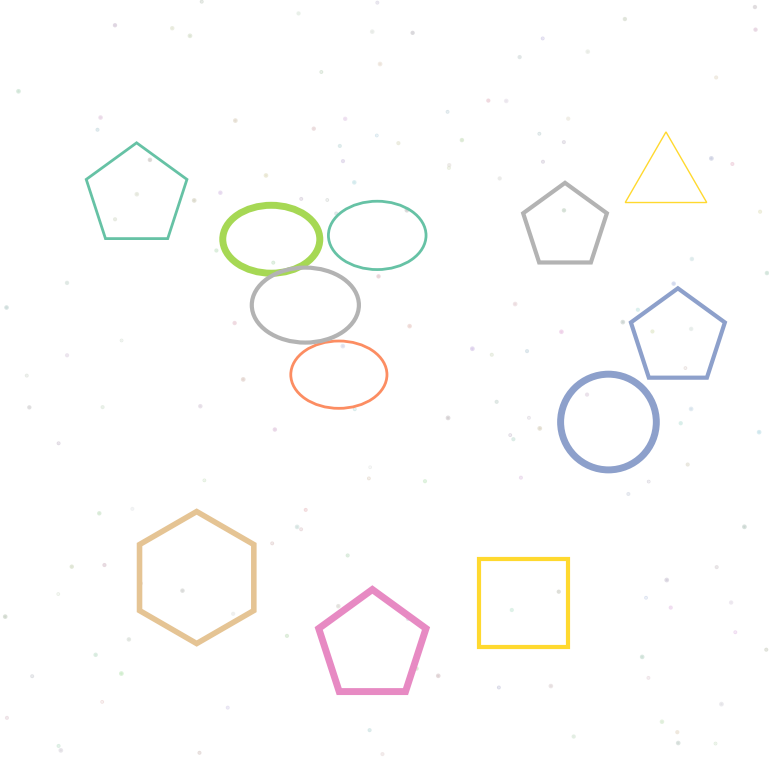[{"shape": "pentagon", "thickness": 1, "radius": 0.34, "center": [0.177, 0.746]}, {"shape": "oval", "thickness": 1, "radius": 0.32, "center": [0.49, 0.694]}, {"shape": "oval", "thickness": 1, "radius": 0.31, "center": [0.44, 0.513]}, {"shape": "pentagon", "thickness": 1.5, "radius": 0.32, "center": [0.88, 0.561]}, {"shape": "circle", "thickness": 2.5, "radius": 0.31, "center": [0.79, 0.452]}, {"shape": "pentagon", "thickness": 2.5, "radius": 0.37, "center": [0.484, 0.161]}, {"shape": "oval", "thickness": 2.5, "radius": 0.32, "center": [0.352, 0.689]}, {"shape": "triangle", "thickness": 0.5, "radius": 0.31, "center": [0.865, 0.768]}, {"shape": "square", "thickness": 1.5, "radius": 0.29, "center": [0.68, 0.217]}, {"shape": "hexagon", "thickness": 2, "radius": 0.43, "center": [0.255, 0.25]}, {"shape": "pentagon", "thickness": 1.5, "radius": 0.29, "center": [0.734, 0.705]}, {"shape": "oval", "thickness": 1.5, "radius": 0.35, "center": [0.397, 0.604]}]